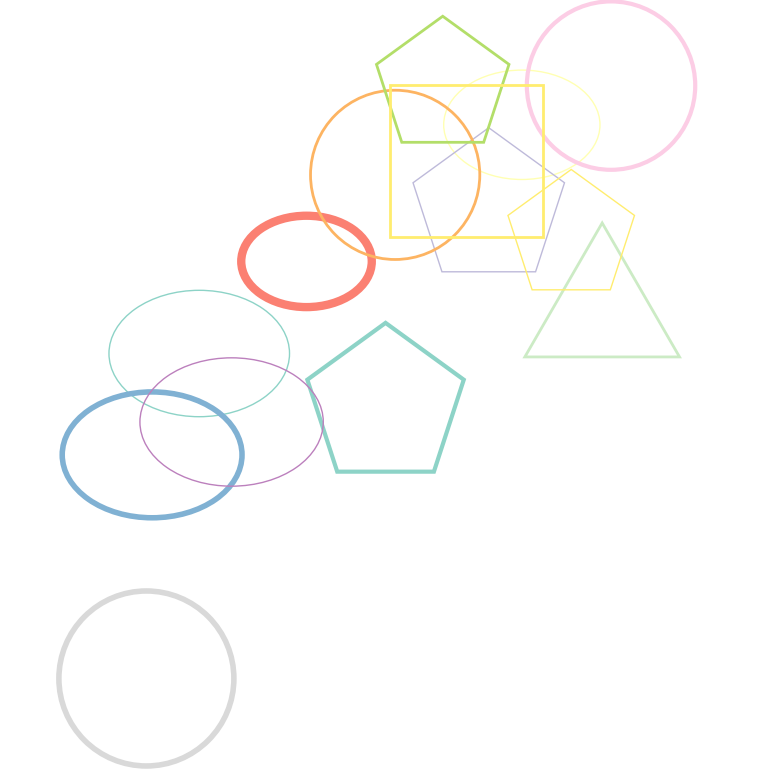[{"shape": "pentagon", "thickness": 1.5, "radius": 0.53, "center": [0.501, 0.474]}, {"shape": "oval", "thickness": 0.5, "radius": 0.59, "center": [0.259, 0.541]}, {"shape": "oval", "thickness": 0.5, "radius": 0.51, "center": [0.678, 0.838]}, {"shape": "pentagon", "thickness": 0.5, "radius": 0.52, "center": [0.635, 0.731]}, {"shape": "oval", "thickness": 3, "radius": 0.42, "center": [0.398, 0.66]}, {"shape": "oval", "thickness": 2, "radius": 0.58, "center": [0.198, 0.409]}, {"shape": "circle", "thickness": 1, "radius": 0.55, "center": [0.513, 0.773]}, {"shape": "pentagon", "thickness": 1, "radius": 0.45, "center": [0.575, 0.888]}, {"shape": "circle", "thickness": 1.5, "radius": 0.55, "center": [0.794, 0.889]}, {"shape": "circle", "thickness": 2, "radius": 0.57, "center": [0.19, 0.119]}, {"shape": "oval", "thickness": 0.5, "radius": 0.6, "center": [0.301, 0.452]}, {"shape": "triangle", "thickness": 1, "radius": 0.58, "center": [0.782, 0.594]}, {"shape": "pentagon", "thickness": 0.5, "radius": 0.43, "center": [0.742, 0.694]}, {"shape": "square", "thickness": 1, "radius": 0.5, "center": [0.605, 0.791]}]